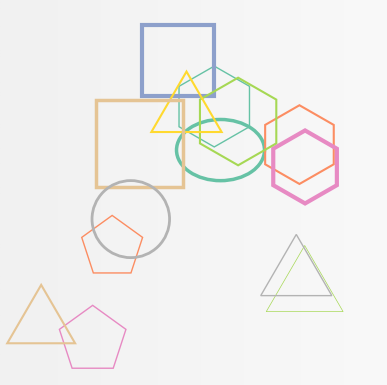[{"shape": "hexagon", "thickness": 1, "radius": 0.52, "center": [0.553, 0.723]}, {"shape": "oval", "thickness": 2.5, "radius": 0.57, "center": [0.569, 0.61]}, {"shape": "pentagon", "thickness": 1, "radius": 0.41, "center": [0.289, 0.358]}, {"shape": "hexagon", "thickness": 1.5, "radius": 0.51, "center": [0.773, 0.624]}, {"shape": "square", "thickness": 3, "radius": 0.46, "center": [0.46, 0.842]}, {"shape": "hexagon", "thickness": 3, "radius": 0.47, "center": [0.787, 0.566]}, {"shape": "pentagon", "thickness": 1, "radius": 0.45, "center": [0.239, 0.117]}, {"shape": "triangle", "thickness": 0.5, "radius": 0.57, "center": [0.786, 0.248]}, {"shape": "hexagon", "thickness": 1.5, "radius": 0.57, "center": [0.615, 0.684]}, {"shape": "triangle", "thickness": 1.5, "radius": 0.52, "center": [0.481, 0.709]}, {"shape": "square", "thickness": 2.5, "radius": 0.56, "center": [0.36, 0.627]}, {"shape": "triangle", "thickness": 1.5, "radius": 0.51, "center": [0.106, 0.159]}, {"shape": "circle", "thickness": 2, "radius": 0.5, "center": [0.338, 0.431]}, {"shape": "triangle", "thickness": 1, "radius": 0.53, "center": [0.765, 0.285]}]